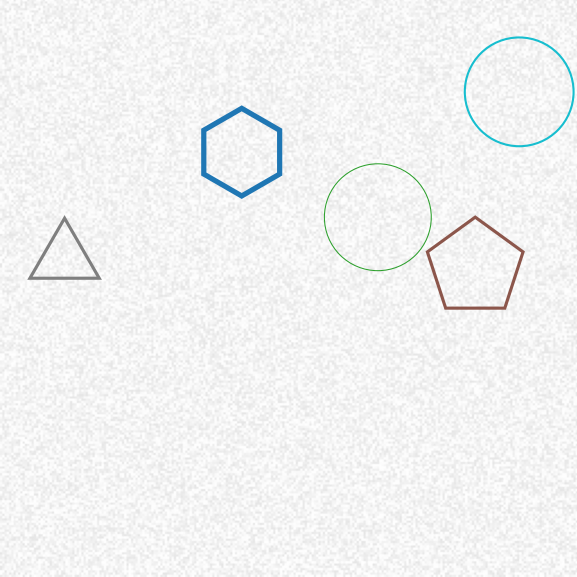[{"shape": "hexagon", "thickness": 2.5, "radius": 0.38, "center": [0.419, 0.736]}, {"shape": "circle", "thickness": 0.5, "radius": 0.46, "center": [0.654, 0.623]}, {"shape": "pentagon", "thickness": 1.5, "radius": 0.44, "center": [0.823, 0.536]}, {"shape": "triangle", "thickness": 1.5, "radius": 0.35, "center": [0.112, 0.552]}, {"shape": "circle", "thickness": 1, "radius": 0.47, "center": [0.899, 0.84]}]